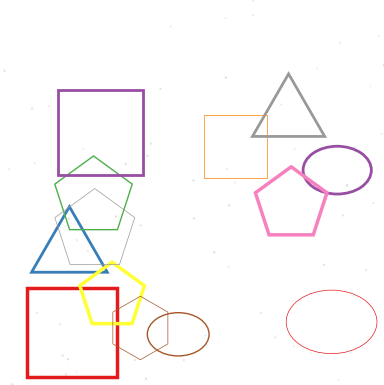[{"shape": "oval", "thickness": 0.5, "radius": 0.59, "center": [0.861, 0.164]}, {"shape": "square", "thickness": 2.5, "radius": 0.58, "center": [0.187, 0.137]}, {"shape": "triangle", "thickness": 2, "radius": 0.57, "center": [0.18, 0.35]}, {"shape": "pentagon", "thickness": 1, "radius": 0.53, "center": [0.243, 0.489]}, {"shape": "square", "thickness": 2, "radius": 0.55, "center": [0.261, 0.656]}, {"shape": "oval", "thickness": 2, "radius": 0.44, "center": [0.876, 0.558]}, {"shape": "square", "thickness": 0.5, "radius": 0.41, "center": [0.612, 0.619]}, {"shape": "pentagon", "thickness": 2.5, "radius": 0.44, "center": [0.291, 0.231]}, {"shape": "hexagon", "thickness": 0.5, "radius": 0.41, "center": [0.365, 0.148]}, {"shape": "oval", "thickness": 1, "radius": 0.4, "center": [0.463, 0.132]}, {"shape": "pentagon", "thickness": 2.5, "radius": 0.49, "center": [0.756, 0.469]}, {"shape": "triangle", "thickness": 2, "radius": 0.54, "center": [0.75, 0.7]}, {"shape": "pentagon", "thickness": 0.5, "radius": 0.55, "center": [0.246, 0.401]}]